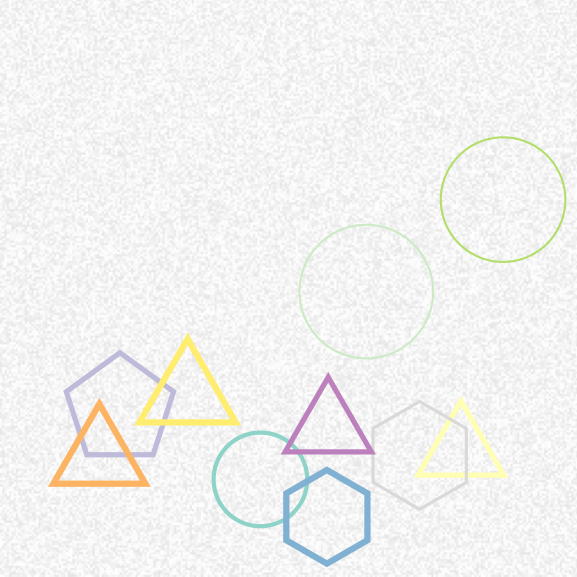[{"shape": "circle", "thickness": 2, "radius": 0.41, "center": [0.451, 0.169]}, {"shape": "triangle", "thickness": 2.5, "radius": 0.43, "center": [0.798, 0.219]}, {"shape": "pentagon", "thickness": 2.5, "radius": 0.49, "center": [0.208, 0.291]}, {"shape": "hexagon", "thickness": 3, "radius": 0.41, "center": [0.566, 0.104]}, {"shape": "triangle", "thickness": 3, "radius": 0.46, "center": [0.172, 0.208]}, {"shape": "circle", "thickness": 1, "radius": 0.54, "center": [0.871, 0.653]}, {"shape": "hexagon", "thickness": 1.5, "radius": 0.47, "center": [0.727, 0.211]}, {"shape": "triangle", "thickness": 2.5, "radius": 0.43, "center": [0.568, 0.26]}, {"shape": "circle", "thickness": 1, "radius": 0.58, "center": [0.634, 0.494]}, {"shape": "triangle", "thickness": 3, "radius": 0.48, "center": [0.325, 0.316]}]